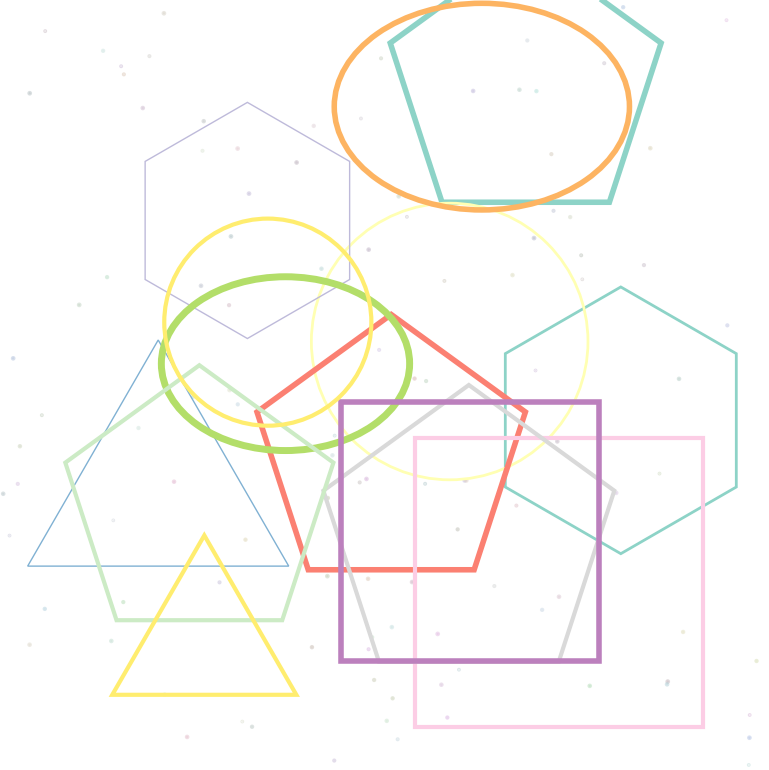[{"shape": "hexagon", "thickness": 1, "radius": 0.87, "center": [0.806, 0.454]}, {"shape": "pentagon", "thickness": 2, "radius": 0.92, "center": [0.683, 0.887]}, {"shape": "circle", "thickness": 1, "radius": 0.9, "center": [0.584, 0.557]}, {"shape": "hexagon", "thickness": 0.5, "radius": 0.77, "center": [0.321, 0.714]}, {"shape": "pentagon", "thickness": 2, "radius": 0.92, "center": [0.508, 0.408]}, {"shape": "triangle", "thickness": 0.5, "radius": 0.98, "center": [0.205, 0.363]}, {"shape": "oval", "thickness": 2, "radius": 0.96, "center": [0.626, 0.862]}, {"shape": "oval", "thickness": 2.5, "radius": 0.81, "center": [0.371, 0.528]}, {"shape": "square", "thickness": 1.5, "radius": 0.94, "center": [0.726, 0.243]}, {"shape": "pentagon", "thickness": 1.5, "radius": 0.99, "center": [0.609, 0.301]}, {"shape": "square", "thickness": 2, "radius": 0.84, "center": [0.61, 0.31]}, {"shape": "pentagon", "thickness": 1.5, "radius": 0.92, "center": [0.259, 0.343]}, {"shape": "triangle", "thickness": 1.5, "radius": 0.69, "center": [0.265, 0.167]}, {"shape": "circle", "thickness": 1.5, "radius": 0.67, "center": [0.348, 0.582]}]